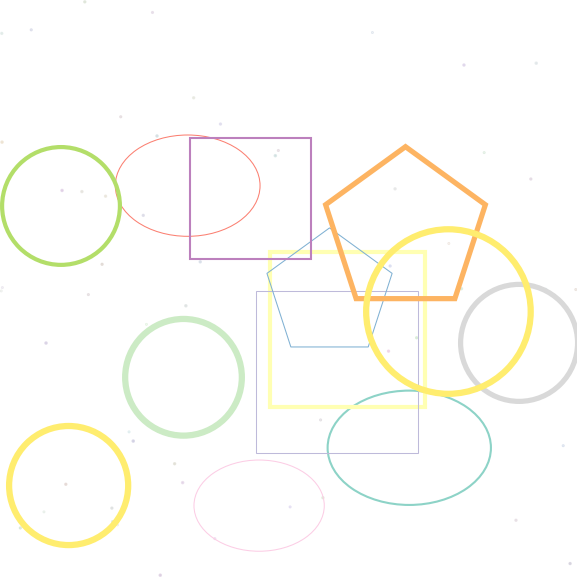[{"shape": "oval", "thickness": 1, "radius": 0.71, "center": [0.709, 0.224]}, {"shape": "square", "thickness": 2, "radius": 0.67, "center": [0.602, 0.428]}, {"shape": "square", "thickness": 0.5, "radius": 0.7, "center": [0.584, 0.355]}, {"shape": "oval", "thickness": 0.5, "radius": 0.63, "center": [0.325, 0.678]}, {"shape": "pentagon", "thickness": 0.5, "radius": 0.57, "center": [0.571, 0.491]}, {"shape": "pentagon", "thickness": 2.5, "radius": 0.73, "center": [0.702, 0.6]}, {"shape": "circle", "thickness": 2, "radius": 0.51, "center": [0.106, 0.642]}, {"shape": "oval", "thickness": 0.5, "radius": 0.56, "center": [0.449, 0.124]}, {"shape": "circle", "thickness": 2.5, "radius": 0.51, "center": [0.899, 0.405]}, {"shape": "square", "thickness": 1, "radius": 0.52, "center": [0.433, 0.656]}, {"shape": "circle", "thickness": 3, "radius": 0.51, "center": [0.318, 0.346]}, {"shape": "circle", "thickness": 3, "radius": 0.71, "center": [0.777, 0.46]}, {"shape": "circle", "thickness": 3, "radius": 0.52, "center": [0.119, 0.158]}]